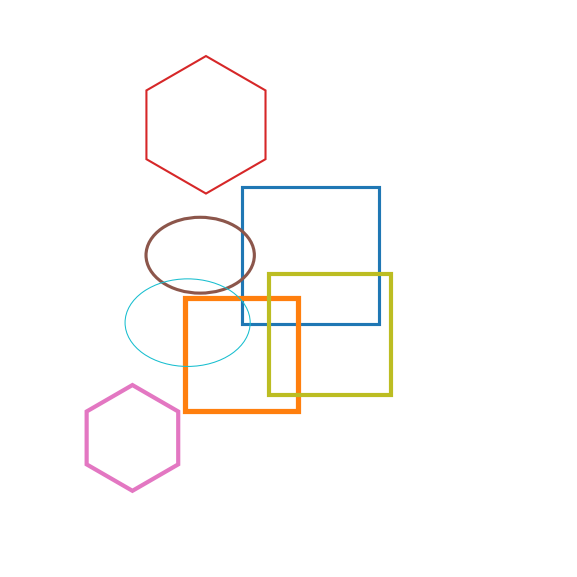[{"shape": "square", "thickness": 1.5, "radius": 0.59, "center": [0.537, 0.557]}, {"shape": "square", "thickness": 2.5, "radius": 0.49, "center": [0.418, 0.385]}, {"shape": "hexagon", "thickness": 1, "radius": 0.6, "center": [0.357, 0.783]}, {"shape": "oval", "thickness": 1.5, "radius": 0.47, "center": [0.347, 0.557]}, {"shape": "hexagon", "thickness": 2, "radius": 0.46, "center": [0.229, 0.241]}, {"shape": "square", "thickness": 2, "radius": 0.53, "center": [0.571, 0.42]}, {"shape": "oval", "thickness": 0.5, "radius": 0.54, "center": [0.325, 0.44]}]